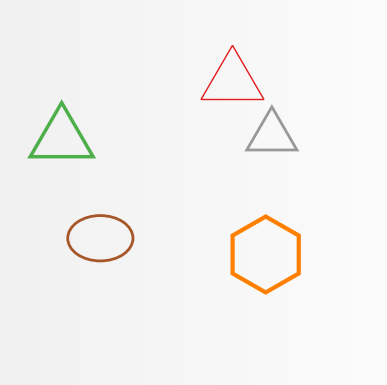[{"shape": "triangle", "thickness": 1, "radius": 0.47, "center": [0.6, 0.788]}, {"shape": "triangle", "thickness": 2.5, "radius": 0.47, "center": [0.159, 0.64]}, {"shape": "hexagon", "thickness": 3, "radius": 0.49, "center": [0.686, 0.339]}, {"shape": "oval", "thickness": 2, "radius": 0.42, "center": [0.259, 0.381]}, {"shape": "triangle", "thickness": 2, "radius": 0.37, "center": [0.702, 0.648]}]